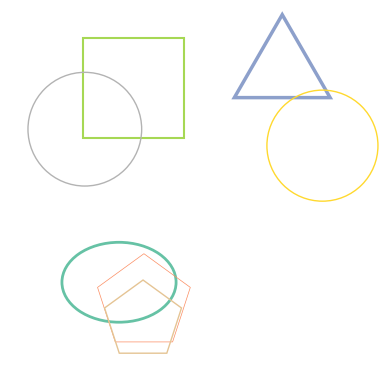[{"shape": "oval", "thickness": 2, "radius": 0.74, "center": [0.309, 0.267]}, {"shape": "pentagon", "thickness": 0.5, "radius": 0.63, "center": [0.374, 0.214]}, {"shape": "triangle", "thickness": 2.5, "radius": 0.72, "center": [0.733, 0.818]}, {"shape": "square", "thickness": 1.5, "radius": 0.66, "center": [0.346, 0.771]}, {"shape": "circle", "thickness": 1, "radius": 0.72, "center": [0.837, 0.622]}, {"shape": "pentagon", "thickness": 1, "radius": 0.53, "center": [0.372, 0.168]}, {"shape": "circle", "thickness": 1, "radius": 0.74, "center": [0.22, 0.664]}]